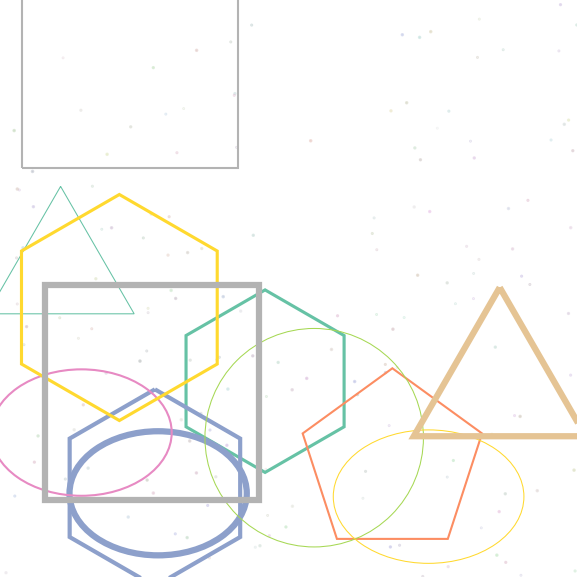[{"shape": "triangle", "thickness": 0.5, "radius": 0.74, "center": [0.105, 0.529]}, {"shape": "hexagon", "thickness": 1.5, "radius": 0.79, "center": [0.459, 0.339]}, {"shape": "pentagon", "thickness": 1, "radius": 0.82, "center": [0.679, 0.198]}, {"shape": "hexagon", "thickness": 2, "radius": 0.85, "center": [0.268, 0.154]}, {"shape": "oval", "thickness": 3, "radius": 0.77, "center": [0.274, 0.145]}, {"shape": "oval", "thickness": 1, "radius": 0.78, "center": [0.141, 0.25]}, {"shape": "circle", "thickness": 0.5, "radius": 0.95, "center": [0.544, 0.241]}, {"shape": "oval", "thickness": 0.5, "radius": 0.83, "center": [0.742, 0.139]}, {"shape": "hexagon", "thickness": 1.5, "radius": 0.98, "center": [0.207, 0.467]}, {"shape": "triangle", "thickness": 3, "radius": 0.86, "center": [0.865, 0.33]}, {"shape": "square", "thickness": 1, "radius": 0.94, "center": [0.225, 0.895]}, {"shape": "square", "thickness": 3, "radius": 0.93, "center": [0.264, 0.32]}]